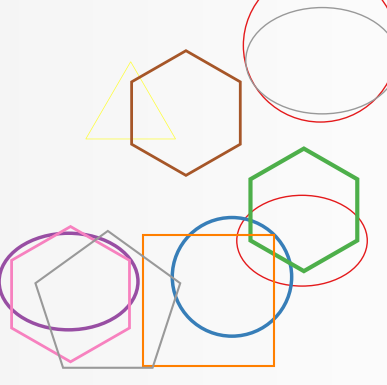[{"shape": "circle", "thickness": 1, "radius": 0.99, "center": [0.827, 0.882]}, {"shape": "oval", "thickness": 1, "radius": 0.84, "center": [0.779, 0.375]}, {"shape": "circle", "thickness": 2.5, "radius": 0.77, "center": [0.599, 0.281]}, {"shape": "hexagon", "thickness": 3, "radius": 0.8, "center": [0.784, 0.455]}, {"shape": "oval", "thickness": 2.5, "radius": 0.9, "center": [0.177, 0.269]}, {"shape": "square", "thickness": 1.5, "radius": 0.85, "center": [0.538, 0.22]}, {"shape": "triangle", "thickness": 0.5, "radius": 0.67, "center": [0.337, 0.706]}, {"shape": "hexagon", "thickness": 2, "radius": 0.81, "center": [0.48, 0.706]}, {"shape": "hexagon", "thickness": 2, "radius": 0.88, "center": [0.182, 0.236]}, {"shape": "oval", "thickness": 1, "radius": 0.99, "center": [0.831, 0.842]}, {"shape": "pentagon", "thickness": 1.5, "radius": 0.98, "center": [0.278, 0.204]}]